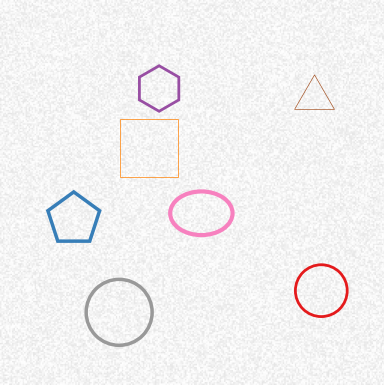[{"shape": "circle", "thickness": 2, "radius": 0.34, "center": [0.835, 0.245]}, {"shape": "pentagon", "thickness": 2.5, "radius": 0.35, "center": [0.192, 0.431]}, {"shape": "hexagon", "thickness": 2, "radius": 0.3, "center": [0.413, 0.77]}, {"shape": "square", "thickness": 0.5, "radius": 0.38, "center": [0.386, 0.615]}, {"shape": "triangle", "thickness": 0.5, "radius": 0.3, "center": [0.817, 0.746]}, {"shape": "oval", "thickness": 3, "radius": 0.4, "center": [0.523, 0.446]}, {"shape": "circle", "thickness": 2.5, "radius": 0.43, "center": [0.309, 0.189]}]